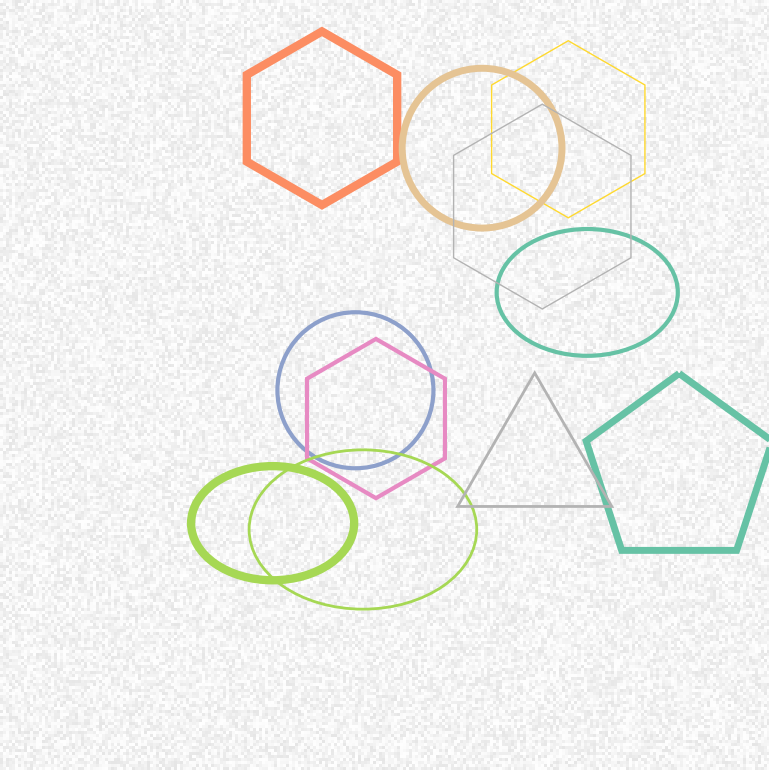[{"shape": "pentagon", "thickness": 2.5, "radius": 0.63, "center": [0.882, 0.388]}, {"shape": "oval", "thickness": 1.5, "radius": 0.59, "center": [0.763, 0.62]}, {"shape": "hexagon", "thickness": 3, "radius": 0.56, "center": [0.418, 0.846]}, {"shape": "circle", "thickness": 1.5, "radius": 0.51, "center": [0.462, 0.493]}, {"shape": "hexagon", "thickness": 1.5, "radius": 0.52, "center": [0.488, 0.456]}, {"shape": "oval", "thickness": 3, "radius": 0.53, "center": [0.354, 0.321]}, {"shape": "oval", "thickness": 1, "radius": 0.74, "center": [0.471, 0.312]}, {"shape": "hexagon", "thickness": 0.5, "radius": 0.57, "center": [0.738, 0.832]}, {"shape": "circle", "thickness": 2.5, "radius": 0.52, "center": [0.626, 0.808]}, {"shape": "triangle", "thickness": 1, "radius": 0.58, "center": [0.694, 0.4]}, {"shape": "hexagon", "thickness": 0.5, "radius": 0.66, "center": [0.704, 0.732]}]